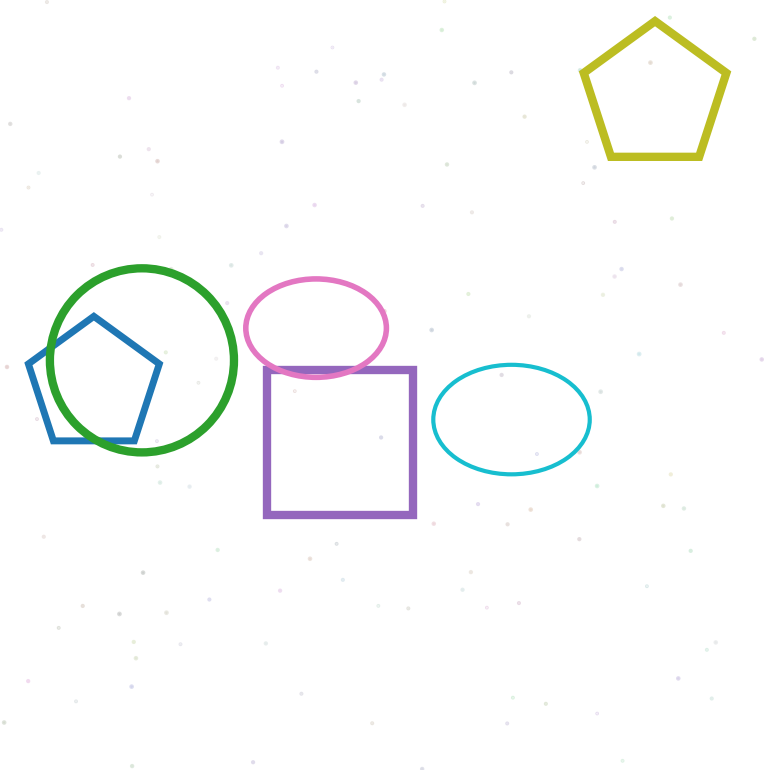[{"shape": "pentagon", "thickness": 2.5, "radius": 0.45, "center": [0.122, 0.5]}, {"shape": "circle", "thickness": 3, "radius": 0.6, "center": [0.184, 0.532]}, {"shape": "square", "thickness": 3, "radius": 0.47, "center": [0.441, 0.425]}, {"shape": "oval", "thickness": 2, "radius": 0.46, "center": [0.411, 0.574]}, {"shape": "pentagon", "thickness": 3, "radius": 0.49, "center": [0.851, 0.875]}, {"shape": "oval", "thickness": 1.5, "radius": 0.51, "center": [0.664, 0.455]}]